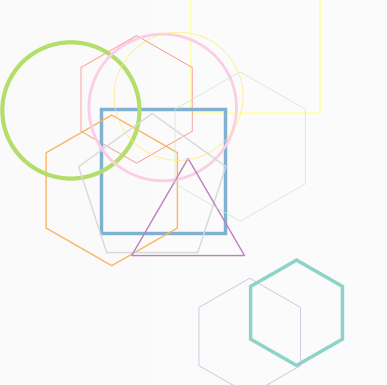[{"shape": "hexagon", "thickness": 2.5, "radius": 0.68, "center": [0.765, 0.188]}, {"shape": "square", "thickness": 1.5, "radius": 0.83, "center": [0.659, 0.873]}, {"shape": "hexagon", "thickness": 0.5, "radius": 0.76, "center": [0.644, 0.126]}, {"shape": "hexagon", "thickness": 0.5, "radius": 0.83, "center": [0.352, 0.742]}, {"shape": "square", "thickness": 2.5, "radius": 0.8, "center": [0.421, 0.556]}, {"shape": "hexagon", "thickness": 1, "radius": 0.98, "center": [0.288, 0.506]}, {"shape": "circle", "thickness": 3, "radius": 0.89, "center": [0.183, 0.713]}, {"shape": "circle", "thickness": 2, "radius": 0.95, "center": [0.42, 0.721]}, {"shape": "pentagon", "thickness": 1, "radius": 1.0, "center": [0.393, 0.505]}, {"shape": "triangle", "thickness": 1, "radius": 0.84, "center": [0.485, 0.42]}, {"shape": "hexagon", "thickness": 0.5, "radius": 0.97, "center": [0.62, 0.619]}, {"shape": "circle", "thickness": 0.5, "radius": 0.83, "center": [0.461, 0.75]}]